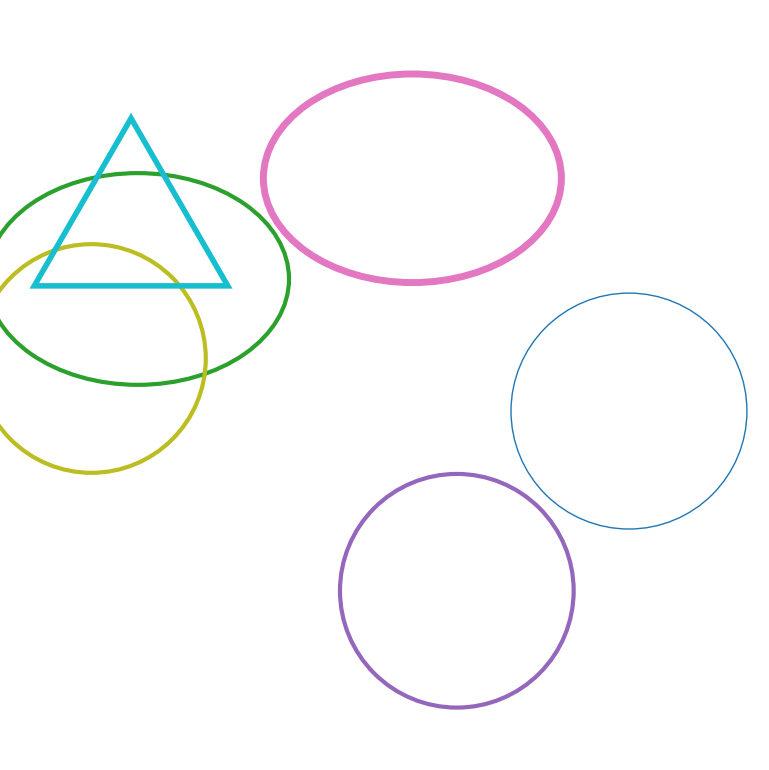[{"shape": "circle", "thickness": 0.5, "radius": 0.77, "center": [0.817, 0.466]}, {"shape": "oval", "thickness": 1.5, "radius": 0.98, "center": [0.179, 0.638]}, {"shape": "circle", "thickness": 1.5, "radius": 0.76, "center": [0.593, 0.233]}, {"shape": "oval", "thickness": 2.5, "radius": 0.97, "center": [0.536, 0.768]}, {"shape": "circle", "thickness": 1.5, "radius": 0.74, "center": [0.119, 0.534]}, {"shape": "triangle", "thickness": 2, "radius": 0.73, "center": [0.17, 0.701]}]